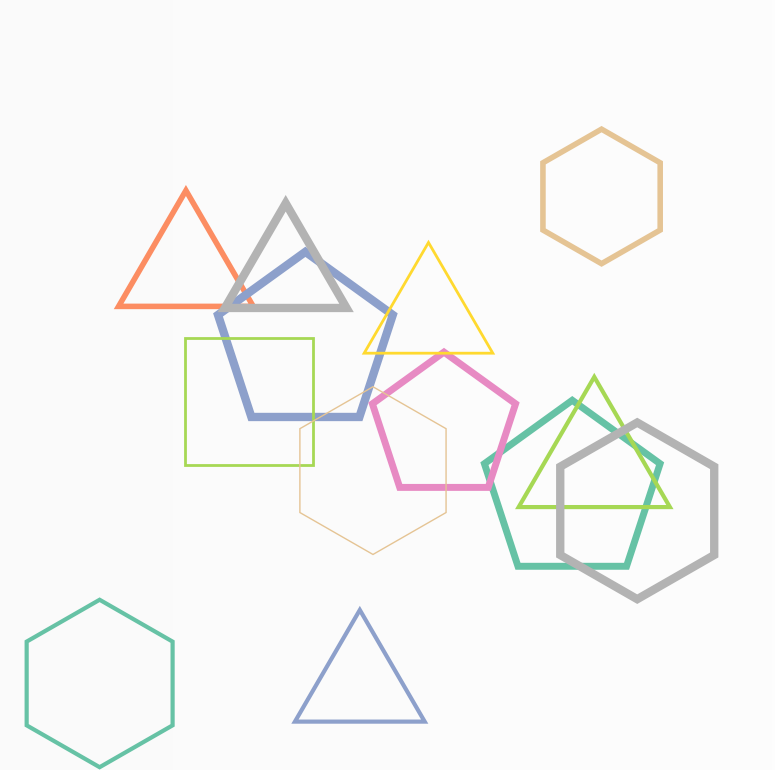[{"shape": "pentagon", "thickness": 2.5, "radius": 0.6, "center": [0.738, 0.361]}, {"shape": "hexagon", "thickness": 1.5, "radius": 0.54, "center": [0.129, 0.112]}, {"shape": "triangle", "thickness": 2, "radius": 0.5, "center": [0.24, 0.652]}, {"shape": "pentagon", "thickness": 3, "radius": 0.59, "center": [0.394, 0.554]}, {"shape": "triangle", "thickness": 1.5, "radius": 0.48, "center": [0.464, 0.111]}, {"shape": "pentagon", "thickness": 2.5, "radius": 0.49, "center": [0.573, 0.446]}, {"shape": "square", "thickness": 1, "radius": 0.41, "center": [0.322, 0.478]}, {"shape": "triangle", "thickness": 1.5, "radius": 0.56, "center": [0.767, 0.398]}, {"shape": "triangle", "thickness": 1, "radius": 0.48, "center": [0.553, 0.589]}, {"shape": "hexagon", "thickness": 0.5, "radius": 0.54, "center": [0.481, 0.389]}, {"shape": "hexagon", "thickness": 2, "radius": 0.44, "center": [0.776, 0.745]}, {"shape": "triangle", "thickness": 3, "radius": 0.45, "center": [0.369, 0.645]}, {"shape": "hexagon", "thickness": 3, "radius": 0.57, "center": [0.822, 0.337]}]